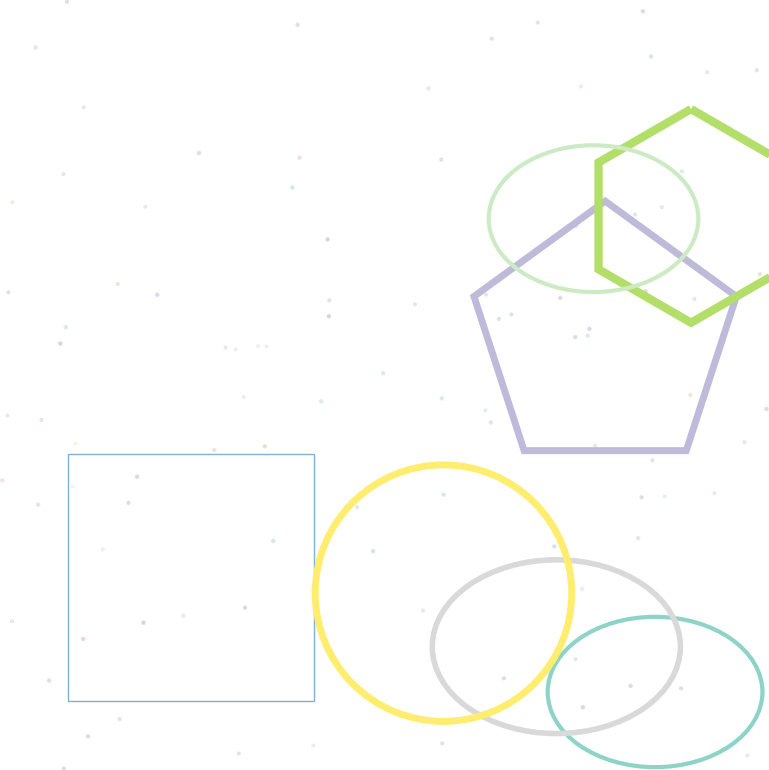[{"shape": "oval", "thickness": 1.5, "radius": 0.7, "center": [0.851, 0.101]}, {"shape": "pentagon", "thickness": 2.5, "radius": 0.9, "center": [0.786, 0.56]}, {"shape": "square", "thickness": 0.5, "radius": 0.8, "center": [0.248, 0.25]}, {"shape": "hexagon", "thickness": 3, "radius": 0.69, "center": [0.897, 0.72]}, {"shape": "oval", "thickness": 2, "radius": 0.81, "center": [0.723, 0.16]}, {"shape": "oval", "thickness": 1.5, "radius": 0.68, "center": [0.771, 0.716]}, {"shape": "circle", "thickness": 2.5, "radius": 0.83, "center": [0.576, 0.23]}]